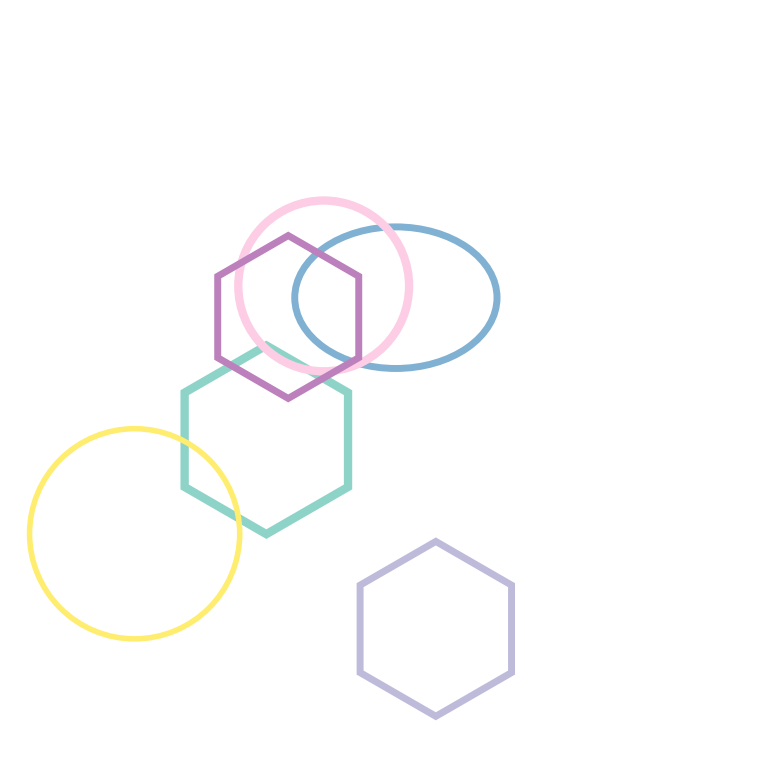[{"shape": "hexagon", "thickness": 3, "radius": 0.61, "center": [0.346, 0.429]}, {"shape": "hexagon", "thickness": 2.5, "radius": 0.57, "center": [0.566, 0.183]}, {"shape": "oval", "thickness": 2.5, "radius": 0.66, "center": [0.514, 0.613]}, {"shape": "circle", "thickness": 3, "radius": 0.55, "center": [0.42, 0.629]}, {"shape": "hexagon", "thickness": 2.5, "radius": 0.53, "center": [0.374, 0.588]}, {"shape": "circle", "thickness": 2, "radius": 0.68, "center": [0.175, 0.307]}]